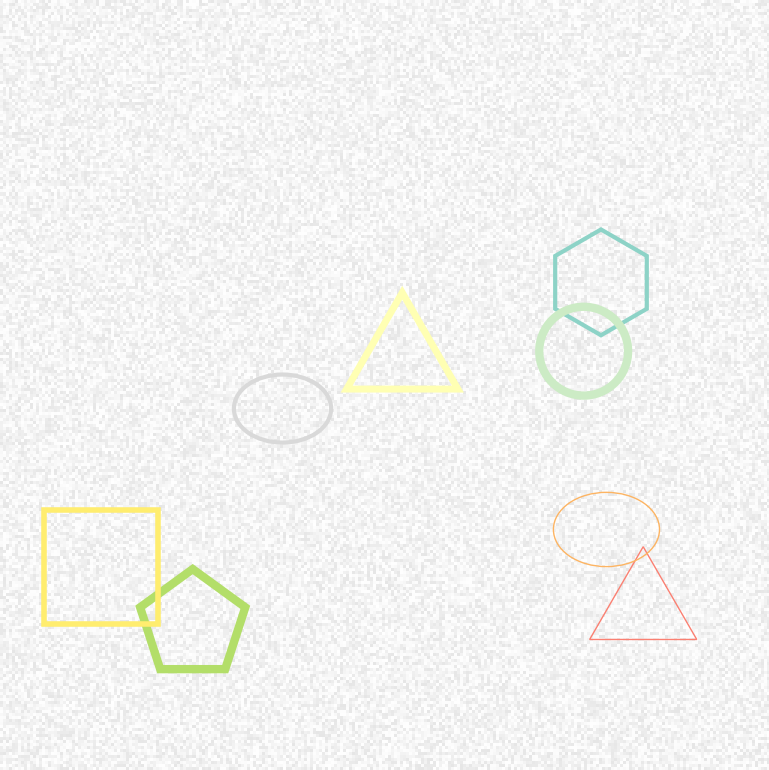[{"shape": "hexagon", "thickness": 1.5, "radius": 0.34, "center": [0.781, 0.633]}, {"shape": "triangle", "thickness": 2.5, "radius": 0.42, "center": [0.522, 0.536]}, {"shape": "triangle", "thickness": 0.5, "radius": 0.4, "center": [0.835, 0.21]}, {"shape": "oval", "thickness": 0.5, "radius": 0.34, "center": [0.788, 0.312]}, {"shape": "pentagon", "thickness": 3, "radius": 0.36, "center": [0.25, 0.189]}, {"shape": "oval", "thickness": 1.5, "radius": 0.32, "center": [0.367, 0.469]}, {"shape": "circle", "thickness": 3, "radius": 0.29, "center": [0.758, 0.544]}, {"shape": "square", "thickness": 2, "radius": 0.37, "center": [0.131, 0.264]}]